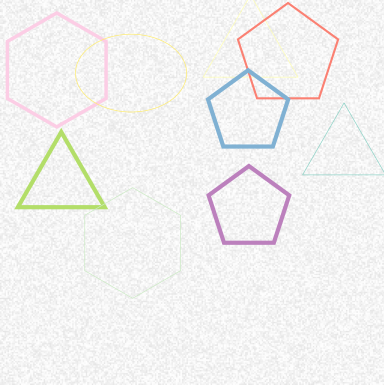[{"shape": "triangle", "thickness": 0.5, "radius": 0.62, "center": [0.894, 0.608]}, {"shape": "triangle", "thickness": 0.5, "radius": 0.71, "center": [0.651, 0.871]}, {"shape": "pentagon", "thickness": 1.5, "radius": 0.68, "center": [0.748, 0.855]}, {"shape": "pentagon", "thickness": 3, "radius": 0.55, "center": [0.644, 0.708]}, {"shape": "triangle", "thickness": 3, "radius": 0.65, "center": [0.159, 0.527]}, {"shape": "hexagon", "thickness": 2.5, "radius": 0.74, "center": [0.147, 0.818]}, {"shape": "pentagon", "thickness": 3, "radius": 0.55, "center": [0.647, 0.459]}, {"shape": "hexagon", "thickness": 0.5, "radius": 0.72, "center": [0.345, 0.369]}, {"shape": "oval", "thickness": 0.5, "radius": 0.72, "center": [0.34, 0.81]}]